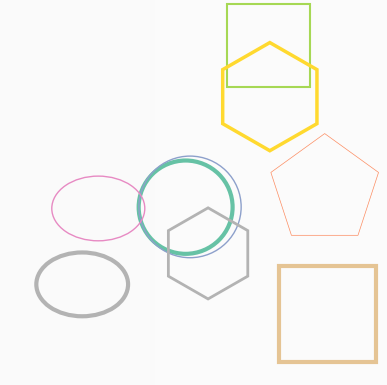[{"shape": "circle", "thickness": 3, "radius": 0.61, "center": [0.479, 0.462]}, {"shape": "pentagon", "thickness": 0.5, "radius": 0.73, "center": [0.838, 0.507]}, {"shape": "circle", "thickness": 1, "radius": 0.66, "center": [0.49, 0.463]}, {"shape": "oval", "thickness": 1, "radius": 0.6, "center": [0.254, 0.459]}, {"shape": "square", "thickness": 1.5, "radius": 0.54, "center": [0.693, 0.881]}, {"shape": "hexagon", "thickness": 2.5, "radius": 0.7, "center": [0.696, 0.749]}, {"shape": "square", "thickness": 3, "radius": 0.63, "center": [0.845, 0.184]}, {"shape": "hexagon", "thickness": 2, "radius": 0.59, "center": [0.537, 0.342]}, {"shape": "oval", "thickness": 3, "radius": 0.59, "center": [0.212, 0.261]}]